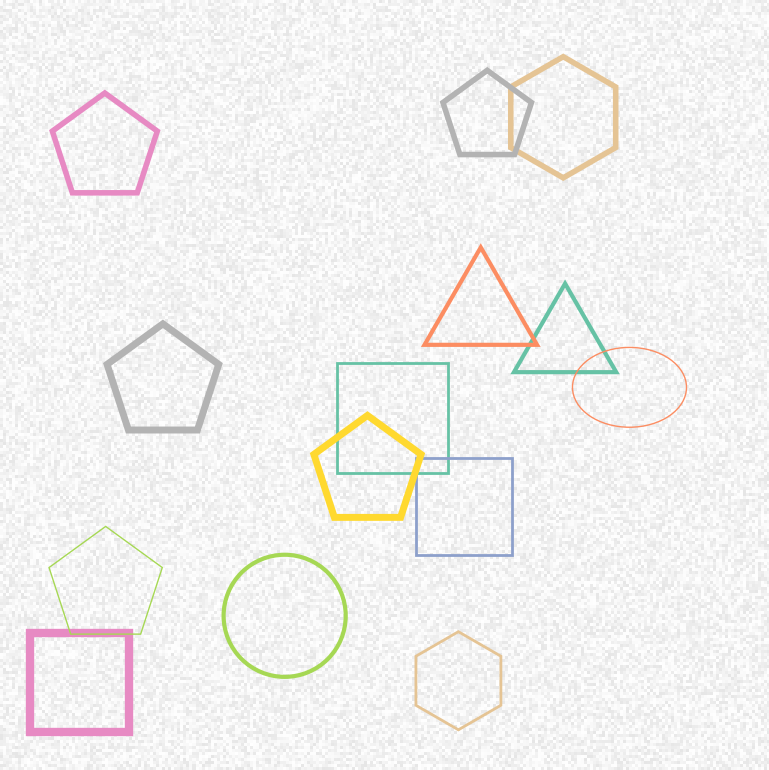[{"shape": "square", "thickness": 1, "radius": 0.36, "center": [0.51, 0.457]}, {"shape": "triangle", "thickness": 1.5, "radius": 0.38, "center": [0.734, 0.555]}, {"shape": "triangle", "thickness": 1.5, "radius": 0.42, "center": [0.624, 0.594]}, {"shape": "oval", "thickness": 0.5, "radius": 0.37, "center": [0.818, 0.497]}, {"shape": "square", "thickness": 1, "radius": 0.31, "center": [0.603, 0.342]}, {"shape": "square", "thickness": 3, "radius": 0.32, "center": [0.104, 0.114]}, {"shape": "pentagon", "thickness": 2, "radius": 0.36, "center": [0.136, 0.808]}, {"shape": "pentagon", "thickness": 0.5, "radius": 0.39, "center": [0.137, 0.239]}, {"shape": "circle", "thickness": 1.5, "radius": 0.4, "center": [0.37, 0.2]}, {"shape": "pentagon", "thickness": 2.5, "radius": 0.37, "center": [0.477, 0.387]}, {"shape": "hexagon", "thickness": 1, "radius": 0.32, "center": [0.595, 0.116]}, {"shape": "hexagon", "thickness": 2, "radius": 0.39, "center": [0.731, 0.848]}, {"shape": "pentagon", "thickness": 2, "radius": 0.3, "center": [0.633, 0.848]}, {"shape": "pentagon", "thickness": 2.5, "radius": 0.38, "center": [0.212, 0.503]}]